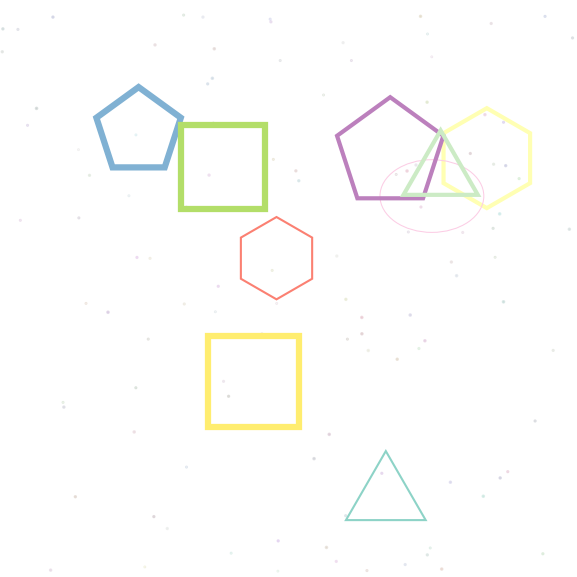[{"shape": "triangle", "thickness": 1, "radius": 0.4, "center": [0.668, 0.138]}, {"shape": "hexagon", "thickness": 2, "radius": 0.43, "center": [0.843, 0.725]}, {"shape": "hexagon", "thickness": 1, "radius": 0.36, "center": [0.479, 0.552]}, {"shape": "pentagon", "thickness": 3, "radius": 0.38, "center": [0.24, 0.771]}, {"shape": "square", "thickness": 3, "radius": 0.36, "center": [0.387, 0.709]}, {"shape": "oval", "thickness": 0.5, "radius": 0.45, "center": [0.748, 0.66]}, {"shape": "pentagon", "thickness": 2, "radius": 0.48, "center": [0.676, 0.734]}, {"shape": "triangle", "thickness": 2, "radius": 0.37, "center": [0.763, 0.699]}, {"shape": "square", "thickness": 3, "radius": 0.39, "center": [0.438, 0.338]}]